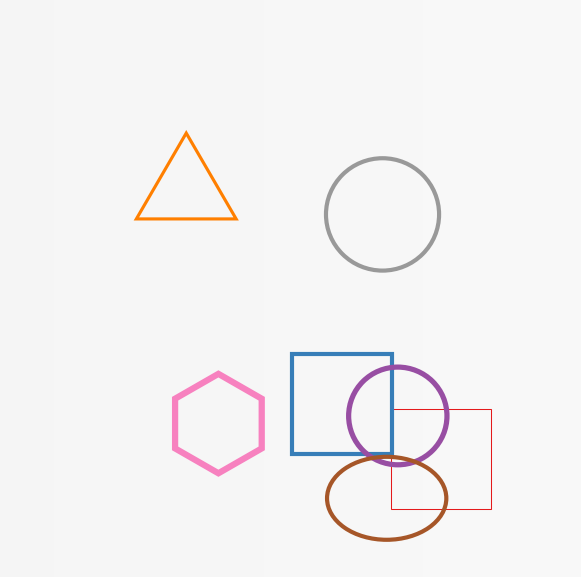[{"shape": "square", "thickness": 0.5, "radius": 0.43, "center": [0.759, 0.204]}, {"shape": "square", "thickness": 2, "radius": 0.43, "center": [0.588, 0.299]}, {"shape": "circle", "thickness": 2.5, "radius": 0.42, "center": [0.684, 0.279]}, {"shape": "triangle", "thickness": 1.5, "radius": 0.5, "center": [0.32, 0.67]}, {"shape": "oval", "thickness": 2, "radius": 0.51, "center": [0.665, 0.136]}, {"shape": "hexagon", "thickness": 3, "radius": 0.43, "center": [0.376, 0.266]}, {"shape": "circle", "thickness": 2, "radius": 0.49, "center": [0.658, 0.628]}]